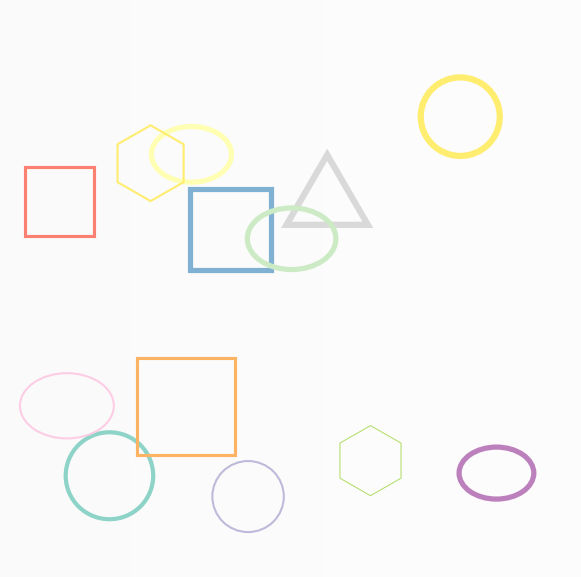[{"shape": "circle", "thickness": 2, "radius": 0.38, "center": [0.188, 0.175]}, {"shape": "oval", "thickness": 2.5, "radius": 0.34, "center": [0.329, 0.732]}, {"shape": "circle", "thickness": 1, "radius": 0.31, "center": [0.427, 0.139]}, {"shape": "square", "thickness": 1.5, "radius": 0.3, "center": [0.102, 0.651]}, {"shape": "square", "thickness": 2.5, "radius": 0.35, "center": [0.397, 0.602]}, {"shape": "square", "thickness": 1.5, "radius": 0.42, "center": [0.321, 0.295]}, {"shape": "hexagon", "thickness": 0.5, "radius": 0.3, "center": [0.637, 0.201]}, {"shape": "oval", "thickness": 1, "radius": 0.4, "center": [0.115, 0.296]}, {"shape": "triangle", "thickness": 3, "radius": 0.4, "center": [0.563, 0.65]}, {"shape": "oval", "thickness": 2.5, "radius": 0.32, "center": [0.854, 0.18]}, {"shape": "oval", "thickness": 2.5, "radius": 0.38, "center": [0.502, 0.586]}, {"shape": "circle", "thickness": 3, "radius": 0.34, "center": [0.792, 0.797]}, {"shape": "hexagon", "thickness": 1, "radius": 0.33, "center": [0.259, 0.717]}]